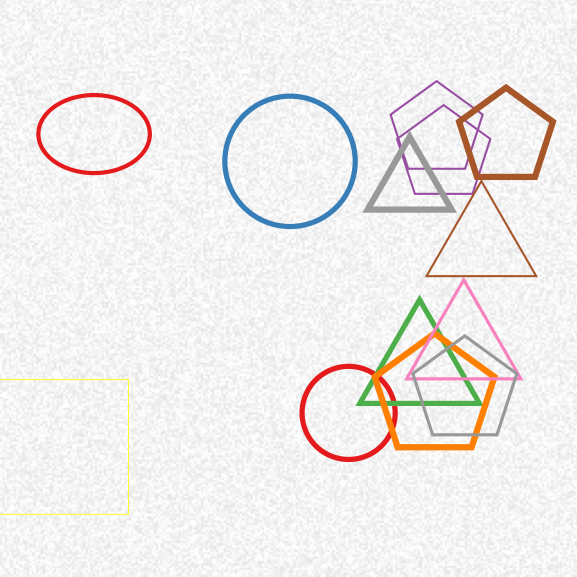[{"shape": "circle", "thickness": 2.5, "radius": 0.4, "center": [0.604, 0.284]}, {"shape": "oval", "thickness": 2, "radius": 0.48, "center": [0.163, 0.767]}, {"shape": "circle", "thickness": 2.5, "radius": 0.56, "center": [0.502, 0.72]}, {"shape": "triangle", "thickness": 2.5, "radius": 0.6, "center": [0.727, 0.36]}, {"shape": "pentagon", "thickness": 1, "radius": 0.42, "center": [0.756, 0.775]}, {"shape": "pentagon", "thickness": 1, "radius": 0.42, "center": [0.768, 0.732]}, {"shape": "pentagon", "thickness": 3, "radius": 0.54, "center": [0.753, 0.313]}, {"shape": "square", "thickness": 0.5, "radius": 0.59, "center": [0.104, 0.226]}, {"shape": "pentagon", "thickness": 3, "radius": 0.43, "center": [0.876, 0.762]}, {"shape": "triangle", "thickness": 1, "radius": 0.55, "center": [0.834, 0.576]}, {"shape": "triangle", "thickness": 1.5, "radius": 0.57, "center": [0.803, 0.4]}, {"shape": "triangle", "thickness": 3, "radius": 0.42, "center": [0.709, 0.678]}, {"shape": "pentagon", "thickness": 1.5, "radius": 0.47, "center": [0.805, 0.323]}]